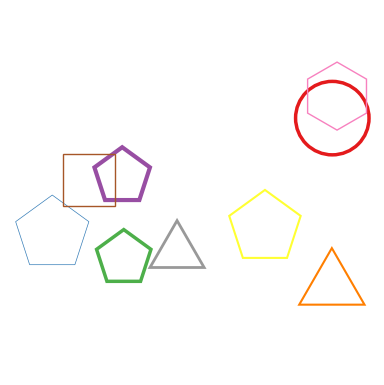[{"shape": "circle", "thickness": 2.5, "radius": 0.48, "center": [0.863, 0.693]}, {"shape": "pentagon", "thickness": 0.5, "radius": 0.5, "center": [0.136, 0.393]}, {"shape": "pentagon", "thickness": 2.5, "radius": 0.37, "center": [0.321, 0.329]}, {"shape": "pentagon", "thickness": 3, "radius": 0.38, "center": [0.317, 0.542]}, {"shape": "triangle", "thickness": 1.5, "radius": 0.49, "center": [0.862, 0.258]}, {"shape": "pentagon", "thickness": 1.5, "radius": 0.49, "center": [0.688, 0.409]}, {"shape": "square", "thickness": 1, "radius": 0.34, "center": [0.231, 0.533]}, {"shape": "hexagon", "thickness": 1, "radius": 0.44, "center": [0.875, 0.75]}, {"shape": "triangle", "thickness": 2, "radius": 0.41, "center": [0.46, 0.346]}]